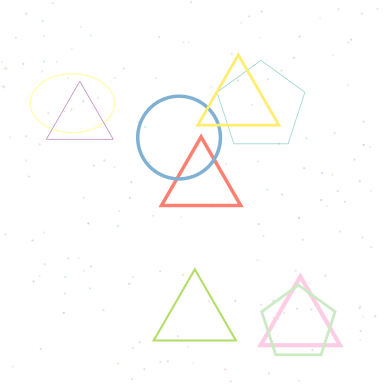[{"shape": "pentagon", "thickness": 0.5, "radius": 0.6, "center": [0.678, 0.723]}, {"shape": "oval", "thickness": 1, "radius": 0.55, "center": [0.188, 0.732]}, {"shape": "triangle", "thickness": 2.5, "radius": 0.59, "center": [0.522, 0.526]}, {"shape": "circle", "thickness": 2.5, "radius": 0.54, "center": [0.465, 0.643]}, {"shape": "triangle", "thickness": 1.5, "radius": 0.62, "center": [0.506, 0.177]}, {"shape": "triangle", "thickness": 3, "radius": 0.6, "center": [0.78, 0.163]}, {"shape": "triangle", "thickness": 0.5, "radius": 0.5, "center": [0.207, 0.688]}, {"shape": "pentagon", "thickness": 2, "radius": 0.5, "center": [0.775, 0.159]}, {"shape": "triangle", "thickness": 2, "radius": 0.61, "center": [0.619, 0.736]}]